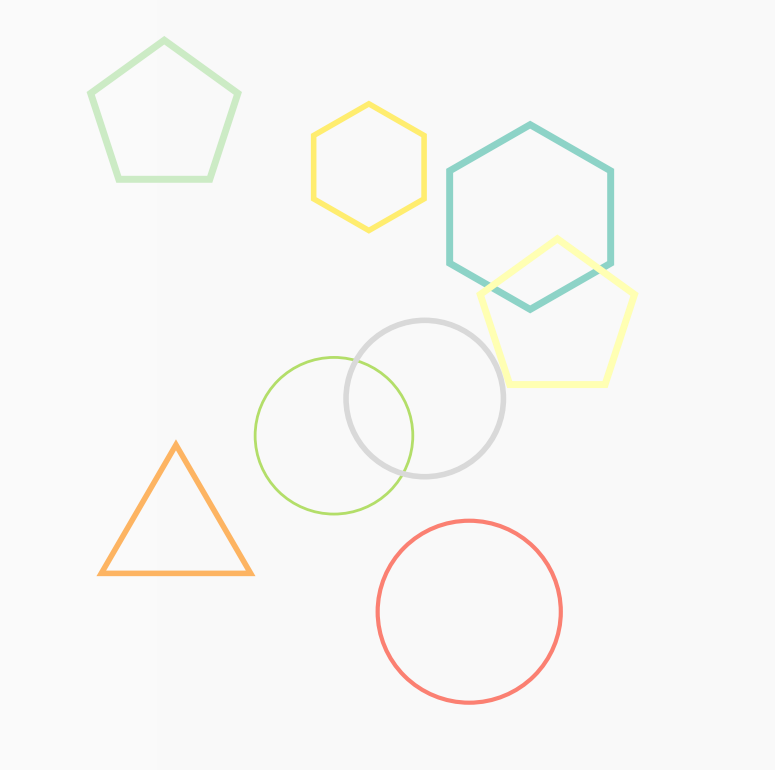[{"shape": "hexagon", "thickness": 2.5, "radius": 0.6, "center": [0.684, 0.718]}, {"shape": "pentagon", "thickness": 2.5, "radius": 0.52, "center": [0.719, 0.585]}, {"shape": "circle", "thickness": 1.5, "radius": 0.59, "center": [0.605, 0.206]}, {"shape": "triangle", "thickness": 2, "radius": 0.56, "center": [0.227, 0.311]}, {"shape": "circle", "thickness": 1, "radius": 0.51, "center": [0.431, 0.434]}, {"shape": "circle", "thickness": 2, "radius": 0.51, "center": [0.548, 0.482]}, {"shape": "pentagon", "thickness": 2.5, "radius": 0.5, "center": [0.212, 0.848]}, {"shape": "hexagon", "thickness": 2, "radius": 0.41, "center": [0.476, 0.783]}]